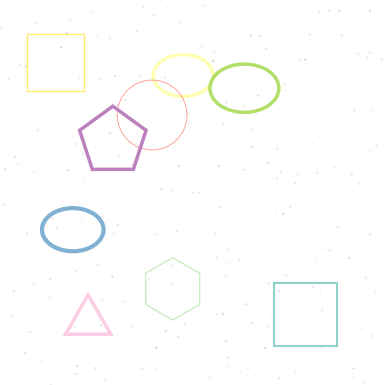[{"shape": "square", "thickness": 1.5, "radius": 0.41, "center": [0.793, 0.183]}, {"shape": "oval", "thickness": 2.5, "radius": 0.39, "center": [0.476, 0.804]}, {"shape": "circle", "thickness": 0.5, "radius": 0.45, "center": [0.395, 0.701]}, {"shape": "oval", "thickness": 3, "radius": 0.4, "center": [0.189, 0.403]}, {"shape": "oval", "thickness": 2.5, "radius": 0.45, "center": [0.635, 0.771]}, {"shape": "triangle", "thickness": 2.5, "radius": 0.34, "center": [0.229, 0.166]}, {"shape": "pentagon", "thickness": 2.5, "radius": 0.45, "center": [0.293, 0.633]}, {"shape": "hexagon", "thickness": 1, "radius": 0.4, "center": [0.448, 0.25]}, {"shape": "square", "thickness": 1, "radius": 0.37, "center": [0.143, 0.838]}]